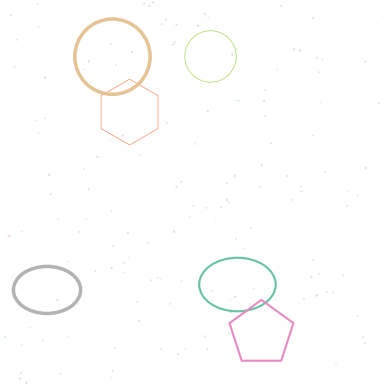[{"shape": "oval", "thickness": 1.5, "radius": 0.5, "center": [0.617, 0.261]}, {"shape": "hexagon", "thickness": 0.5, "radius": 0.43, "center": [0.337, 0.709]}, {"shape": "pentagon", "thickness": 1.5, "radius": 0.44, "center": [0.679, 0.134]}, {"shape": "circle", "thickness": 0.5, "radius": 0.33, "center": [0.547, 0.853]}, {"shape": "circle", "thickness": 2.5, "radius": 0.49, "center": [0.292, 0.853]}, {"shape": "oval", "thickness": 2.5, "radius": 0.44, "center": [0.122, 0.247]}]